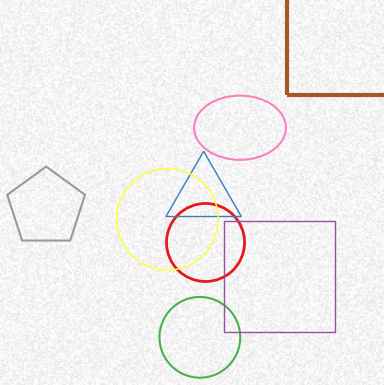[{"shape": "circle", "thickness": 2, "radius": 0.51, "center": [0.534, 0.37]}, {"shape": "triangle", "thickness": 1, "radius": 0.56, "center": [0.529, 0.494]}, {"shape": "circle", "thickness": 1.5, "radius": 0.52, "center": [0.519, 0.124]}, {"shape": "square", "thickness": 1, "radius": 0.72, "center": [0.726, 0.282]}, {"shape": "circle", "thickness": 1, "radius": 0.66, "center": [0.435, 0.43]}, {"shape": "square", "thickness": 3, "radius": 0.71, "center": [0.888, 0.896]}, {"shape": "oval", "thickness": 1.5, "radius": 0.6, "center": [0.623, 0.668]}, {"shape": "pentagon", "thickness": 1.5, "radius": 0.53, "center": [0.12, 0.461]}]